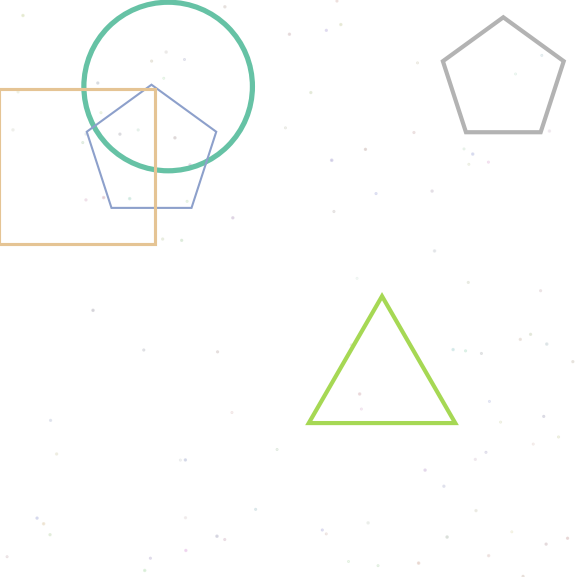[{"shape": "circle", "thickness": 2.5, "radius": 0.73, "center": [0.291, 0.849]}, {"shape": "pentagon", "thickness": 1, "radius": 0.59, "center": [0.262, 0.735]}, {"shape": "triangle", "thickness": 2, "radius": 0.73, "center": [0.662, 0.34]}, {"shape": "square", "thickness": 1.5, "radius": 0.67, "center": [0.133, 0.711]}, {"shape": "pentagon", "thickness": 2, "radius": 0.55, "center": [0.872, 0.859]}]